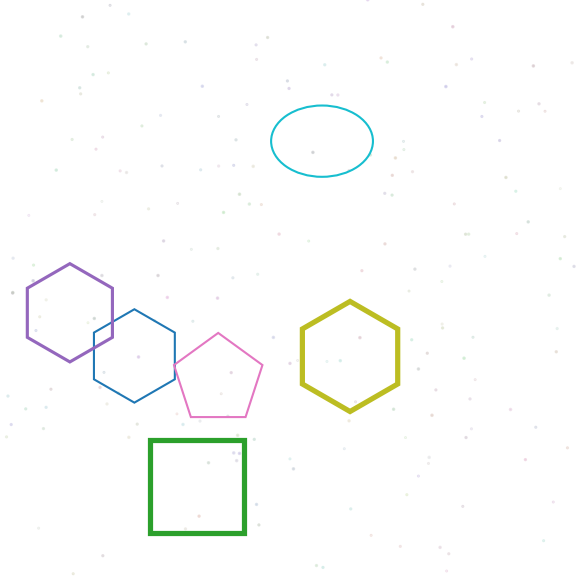[{"shape": "hexagon", "thickness": 1, "radius": 0.4, "center": [0.233, 0.383]}, {"shape": "square", "thickness": 2.5, "radius": 0.41, "center": [0.341, 0.156]}, {"shape": "hexagon", "thickness": 1.5, "radius": 0.43, "center": [0.121, 0.458]}, {"shape": "pentagon", "thickness": 1, "radius": 0.4, "center": [0.378, 0.342]}, {"shape": "hexagon", "thickness": 2.5, "radius": 0.48, "center": [0.606, 0.382]}, {"shape": "oval", "thickness": 1, "radius": 0.44, "center": [0.558, 0.755]}]